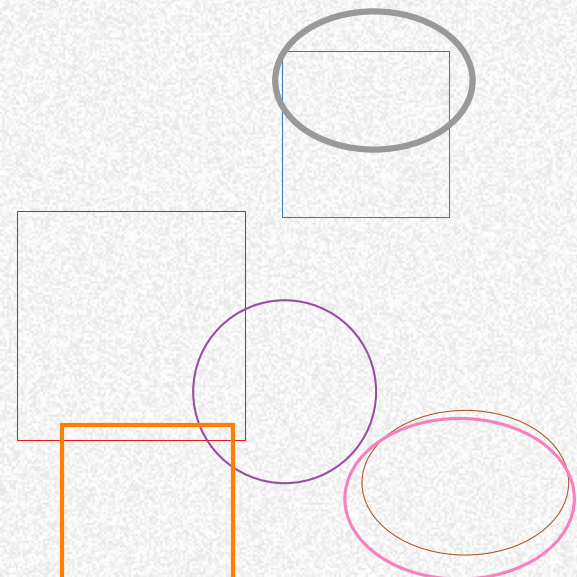[{"shape": "square", "thickness": 0.5, "radius": 0.99, "center": [0.227, 0.436]}, {"shape": "square", "thickness": 0.5, "radius": 0.72, "center": [0.633, 0.767]}, {"shape": "circle", "thickness": 1, "radius": 0.79, "center": [0.493, 0.321]}, {"shape": "square", "thickness": 2, "radius": 0.74, "center": [0.256, 0.115]}, {"shape": "oval", "thickness": 0.5, "radius": 0.89, "center": [0.806, 0.163]}, {"shape": "oval", "thickness": 1.5, "radius": 0.99, "center": [0.796, 0.135]}, {"shape": "oval", "thickness": 3, "radius": 0.85, "center": [0.647, 0.86]}]